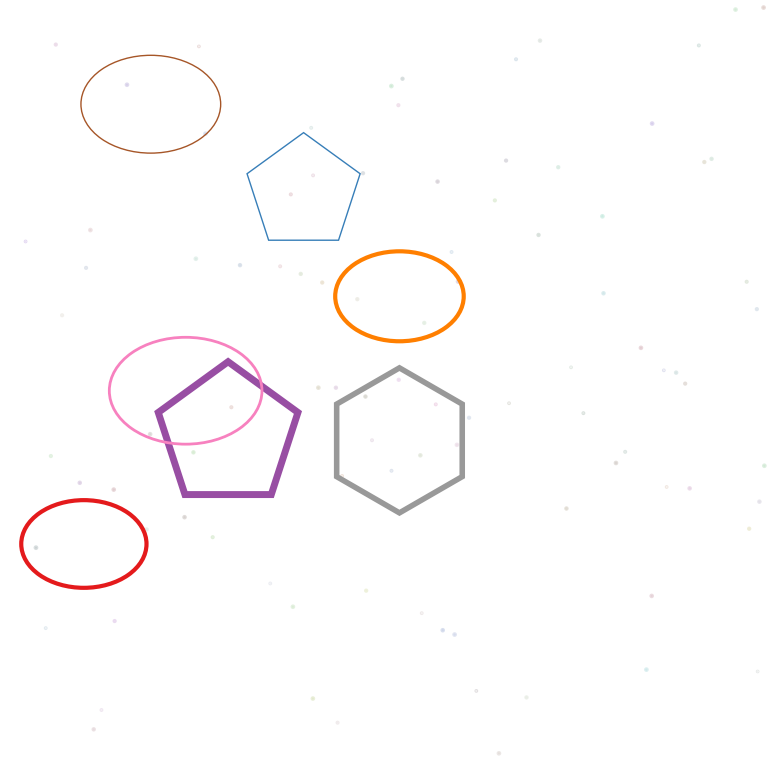[{"shape": "oval", "thickness": 1.5, "radius": 0.41, "center": [0.109, 0.294]}, {"shape": "pentagon", "thickness": 0.5, "radius": 0.39, "center": [0.394, 0.751]}, {"shape": "pentagon", "thickness": 2.5, "radius": 0.48, "center": [0.296, 0.435]}, {"shape": "oval", "thickness": 1.5, "radius": 0.42, "center": [0.519, 0.615]}, {"shape": "oval", "thickness": 0.5, "radius": 0.45, "center": [0.196, 0.865]}, {"shape": "oval", "thickness": 1, "radius": 0.5, "center": [0.241, 0.493]}, {"shape": "hexagon", "thickness": 2, "radius": 0.47, "center": [0.519, 0.428]}]